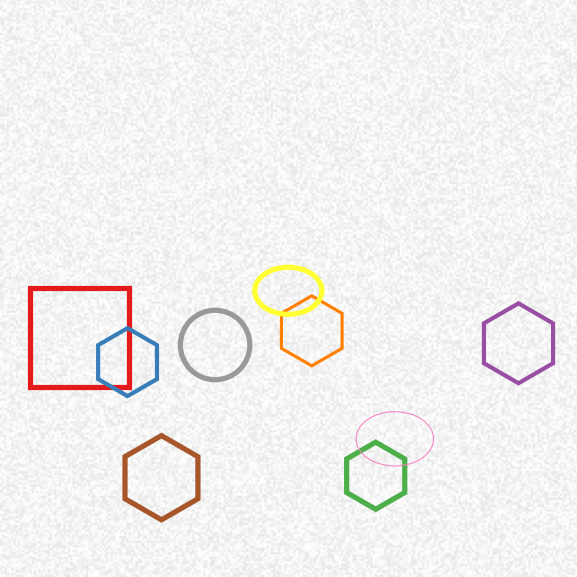[{"shape": "square", "thickness": 2.5, "radius": 0.43, "center": [0.138, 0.415]}, {"shape": "hexagon", "thickness": 2, "radius": 0.29, "center": [0.221, 0.372]}, {"shape": "hexagon", "thickness": 2.5, "radius": 0.29, "center": [0.651, 0.175]}, {"shape": "hexagon", "thickness": 2, "radius": 0.35, "center": [0.898, 0.405]}, {"shape": "hexagon", "thickness": 1.5, "radius": 0.3, "center": [0.54, 0.426]}, {"shape": "oval", "thickness": 2.5, "radius": 0.29, "center": [0.499, 0.496]}, {"shape": "hexagon", "thickness": 2.5, "radius": 0.36, "center": [0.28, 0.172]}, {"shape": "oval", "thickness": 0.5, "radius": 0.34, "center": [0.684, 0.239]}, {"shape": "circle", "thickness": 2.5, "radius": 0.3, "center": [0.372, 0.402]}]